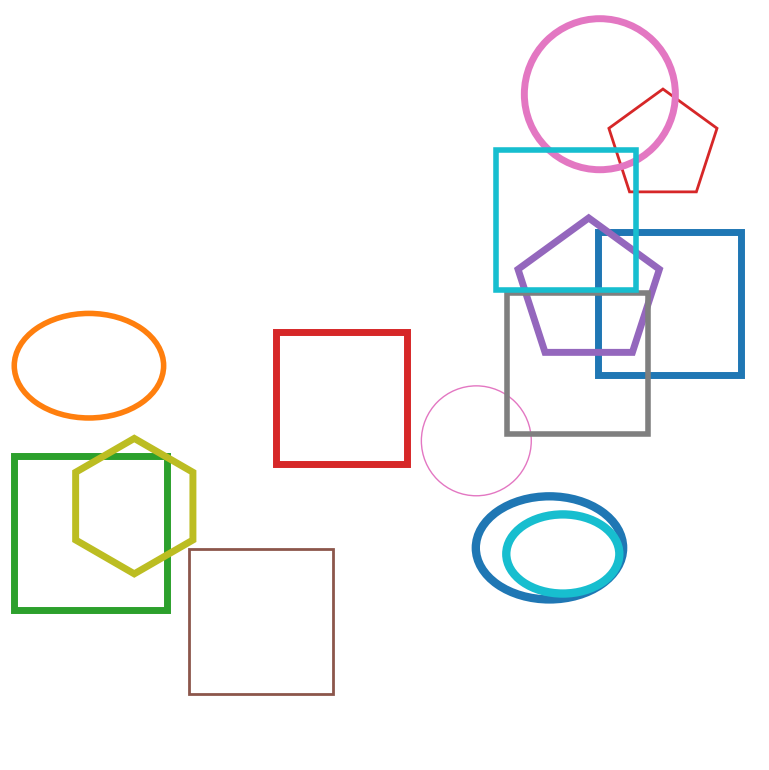[{"shape": "oval", "thickness": 3, "radius": 0.48, "center": [0.714, 0.288]}, {"shape": "square", "thickness": 2.5, "radius": 0.46, "center": [0.87, 0.606]}, {"shape": "oval", "thickness": 2, "radius": 0.48, "center": [0.116, 0.525]}, {"shape": "square", "thickness": 2.5, "radius": 0.5, "center": [0.117, 0.308]}, {"shape": "square", "thickness": 2.5, "radius": 0.43, "center": [0.443, 0.483]}, {"shape": "pentagon", "thickness": 1, "radius": 0.37, "center": [0.861, 0.811]}, {"shape": "pentagon", "thickness": 2.5, "radius": 0.48, "center": [0.765, 0.62]}, {"shape": "square", "thickness": 1, "radius": 0.47, "center": [0.339, 0.193]}, {"shape": "circle", "thickness": 0.5, "radius": 0.36, "center": [0.619, 0.428]}, {"shape": "circle", "thickness": 2.5, "radius": 0.49, "center": [0.779, 0.878]}, {"shape": "square", "thickness": 2, "radius": 0.46, "center": [0.75, 0.528]}, {"shape": "hexagon", "thickness": 2.5, "radius": 0.44, "center": [0.174, 0.343]}, {"shape": "oval", "thickness": 3, "radius": 0.37, "center": [0.731, 0.281]}, {"shape": "square", "thickness": 2, "radius": 0.46, "center": [0.735, 0.714]}]